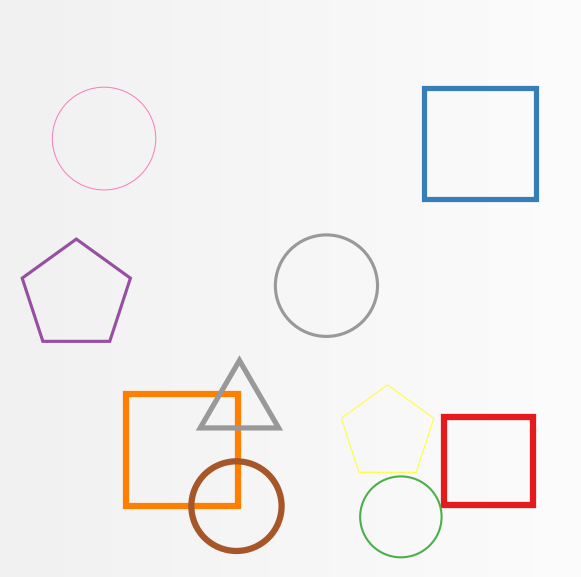[{"shape": "square", "thickness": 3, "radius": 0.38, "center": [0.841, 0.201]}, {"shape": "square", "thickness": 2.5, "radius": 0.48, "center": [0.826, 0.75]}, {"shape": "circle", "thickness": 1, "radius": 0.35, "center": [0.69, 0.104]}, {"shape": "pentagon", "thickness": 1.5, "radius": 0.49, "center": [0.131, 0.487]}, {"shape": "square", "thickness": 3, "radius": 0.48, "center": [0.313, 0.22]}, {"shape": "pentagon", "thickness": 0.5, "radius": 0.42, "center": [0.667, 0.249]}, {"shape": "circle", "thickness": 3, "radius": 0.39, "center": [0.407, 0.123]}, {"shape": "circle", "thickness": 0.5, "radius": 0.44, "center": [0.179, 0.759]}, {"shape": "triangle", "thickness": 2.5, "radius": 0.39, "center": [0.412, 0.297]}, {"shape": "circle", "thickness": 1.5, "radius": 0.44, "center": [0.562, 0.504]}]